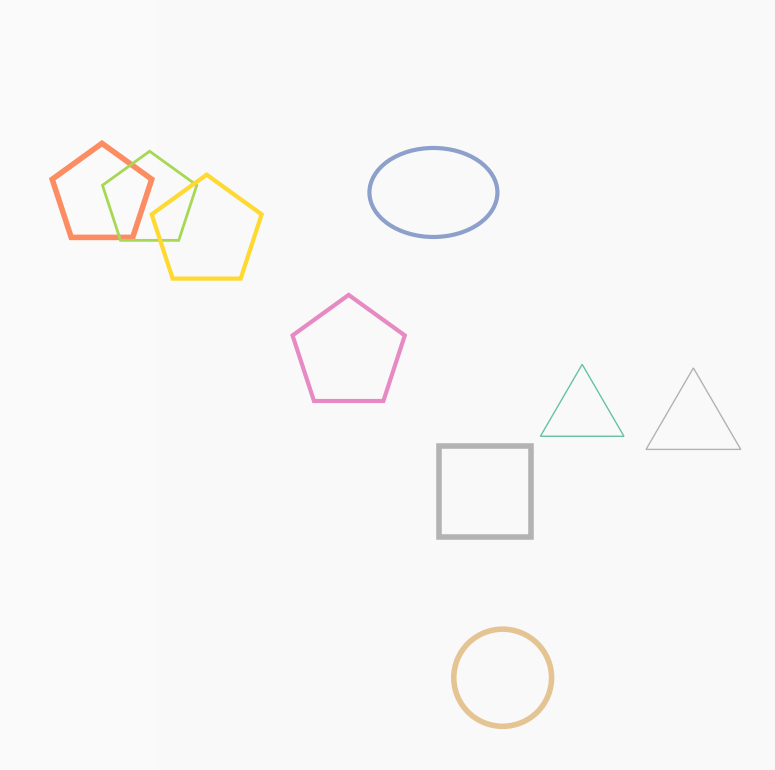[{"shape": "triangle", "thickness": 0.5, "radius": 0.31, "center": [0.751, 0.465]}, {"shape": "pentagon", "thickness": 2, "radius": 0.34, "center": [0.132, 0.746]}, {"shape": "oval", "thickness": 1.5, "radius": 0.41, "center": [0.559, 0.75]}, {"shape": "pentagon", "thickness": 1.5, "radius": 0.38, "center": [0.45, 0.541]}, {"shape": "pentagon", "thickness": 1, "radius": 0.32, "center": [0.193, 0.74]}, {"shape": "pentagon", "thickness": 1.5, "radius": 0.37, "center": [0.267, 0.699]}, {"shape": "circle", "thickness": 2, "radius": 0.32, "center": [0.649, 0.12]}, {"shape": "square", "thickness": 2, "radius": 0.29, "center": [0.626, 0.361]}, {"shape": "triangle", "thickness": 0.5, "radius": 0.35, "center": [0.895, 0.452]}]